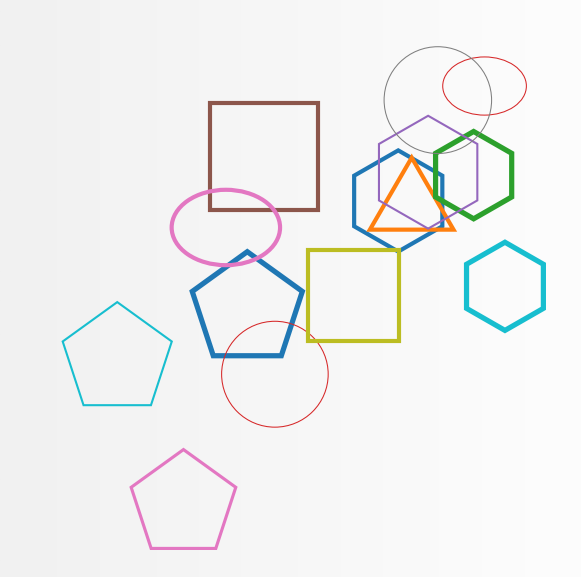[{"shape": "pentagon", "thickness": 2.5, "radius": 0.5, "center": [0.425, 0.464]}, {"shape": "hexagon", "thickness": 2, "radius": 0.44, "center": [0.685, 0.651]}, {"shape": "triangle", "thickness": 2, "radius": 0.42, "center": [0.708, 0.643]}, {"shape": "hexagon", "thickness": 2.5, "radius": 0.38, "center": [0.815, 0.696]}, {"shape": "oval", "thickness": 0.5, "radius": 0.36, "center": [0.834, 0.85]}, {"shape": "circle", "thickness": 0.5, "radius": 0.46, "center": [0.473, 0.351]}, {"shape": "hexagon", "thickness": 1, "radius": 0.49, "center": [0.737, 0.701]}, {"shape": "square", "thickness": 2, "radius": 0.46, "center": [0.454, 0.729]}, {"shape": "pentagon", "thickness": 1.5, "radius": 0.47, "center": [0.316, 0.126]}, {"shape": "oval", "thickness": 2, "radius": 0.47, "center": [0.389, 0.605]}, {"shape": "circle", "thickness": 0.5, "radius": 0.46, "center": [0.753, 0.826]}, {"shape": "square", "thickness": 2, "radius": 0.39, "center": [0.608, 0.487]}, {"shape": "pentagon", "thickness": 1, "radius": 0.49, "center": [0.202, 0.377]}, {"shape": "hexagon", "thickness": 2.5, "radius": 0.38, "center": [0.869, 0.503]}]